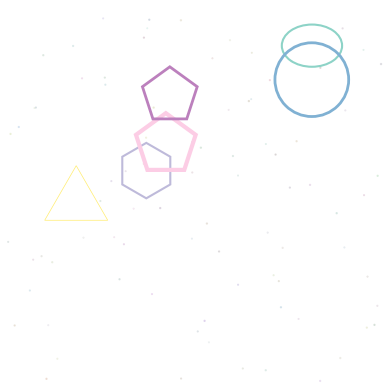[{"shape": "oval", "thickness": 1.5, "radius": 0.39, "center": [0.81, 0.881]}, {"shape": "hexagon", "thickness": 1.5, "radius": 0.36, "center": [0.38, 0.557]}, {"shape": "circle", "thickness": 2, "radius": 0.48, "center": [0.81, 0.793]}, {"shape": "pentagon", "thickness": 3, "radius": 0.41, "center": [0.431, 0.625]}, {"shape": "pentagon", "thickness": 2, "radius": 0.37, "center": [0.441, 0.752]}, {"shape": "triangle", "thickness": 0.5, "radius": 0.47, "center": [0.198, 0.475]}]